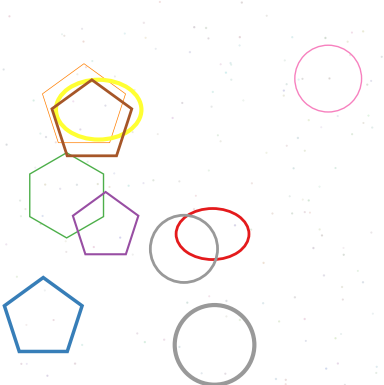[{"shape": "oval", "thickness": 2, "radius": 0.47, "center": [0.552, 0.392]}, {"shape": "pentagon", "thickness": 2.5, "radius": 0.53, "center": [0.112, 0.173]}, {"shape": "hexagon", "thickness": 1, "radius": 0.55, "center": [0.173, 0.493]}, {"shape": "pentagon", "thickness": 1.5, "radius": 0.45, "center": [0.274, 0.412]}, {"shape": "pentagon", "thickness": 0.5, "radius": 0.57, "center": [0.218, 0.721]}, {"shape": "oval", "thickness": 3, "radius": 0.55, "center": [0.256, 0.715]}, {"shape": "pentagon", "thickness": 2, "radius": 0.55, "center": [0.239, 0.684]}, {"shape": "circle", "thickness": 1, "radius": 0.43, "center": [0.852, 0.796]}, {"shape": "circle", "thickness": 3, "radius": 0.52, "center": [0.557, 0.104]}, {"shape": "circle", "thickness": 2, "radius": 0.44, "center": [0.478, 0.354]}]